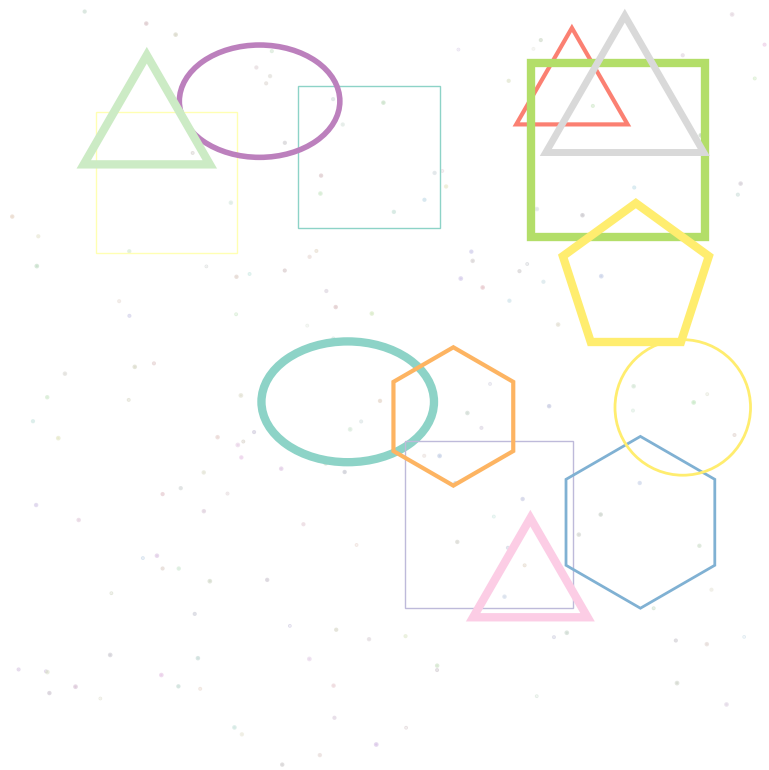[{"shape": "oval", "thickness": 3, "radius": 0.56, "center": [0.452, 0.478]}, {"shape": "square", "thickness": 0.5, "radius": 0.46, "center": [0.479, 0.796]}, {"shape": "square", "thickness": 0.5, "radius": 0.46, "center": [0.216, 0.763]}, {"shape": "square", "thickness": 0.5, "radius": 0.54, "center": [0.635, 0.319]}, {"shape": "triangle", "thickness": 1.5, "radius": 0.42, "center": [0.743, 0.88]}, {"shape": "hexagon", "thickness": 1, "radius": 0.56, "center": [0.832, 0.322]}, {"shape": "hexagon", "thickness": 1.5, "radius": 0.45, "center": [0.589, 0.459]}, {"shape": "square", "thickness": 3, "radius": 0.56, "center": [0.803, 0.805]}, {"shape": "triangle", "thickness": 3, "radius": 0.43, "center": [0.689, 0.241]}, {"shape": "triangle", "thickness": 2.5, "radius": 0.59, "center": [0.811, 0.861]}, {"shape": "oval", "thickness": 2, "radius": 0.52, "center": [0.337, 0.869]}, {"shape": "triangle", "thickness": 3, "radius": 0.47, "center": [0.191, 0.834]}, {"shape": "pentagon", "thickness": 3, "radius": 0.5, "center": [0.826, 0.636]}, {"shape": "circle", "thickness": 1, "radius": 0.44, "center": [0.887, 0.471]}]